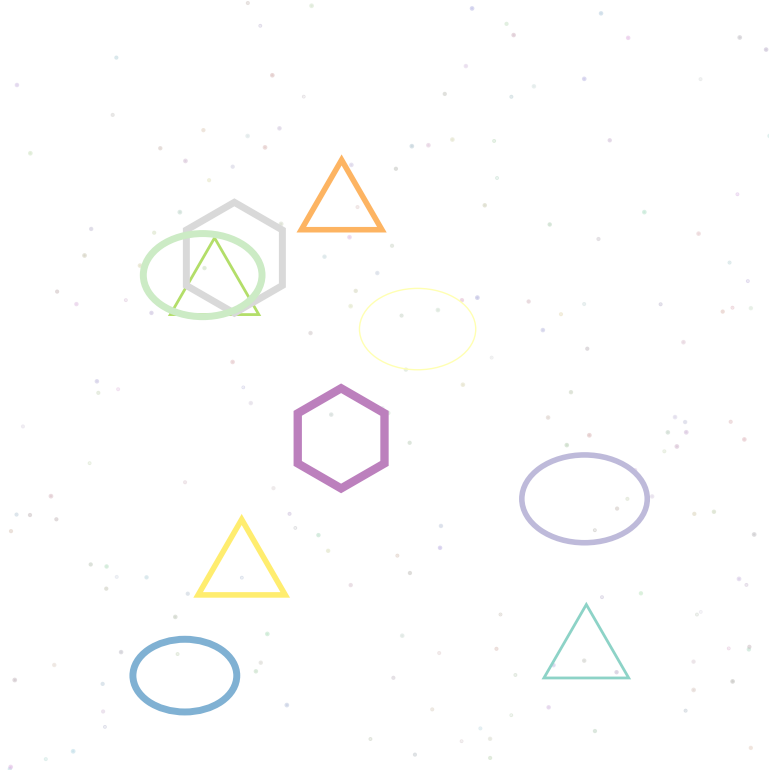[{"shape": "triangle", "thickness": 1, "radius": 0.32, "center": [0.761, 0.151]}, {"shape": "oval", "thickness": 0.5, "radius": 0.38, "center": [0.542, 0.573]}, {"shape": "oval", "thickness": 2, "radius": 0.41, "center": [0.759, 0.352]}, {"shape": "oval", "thickness": 2.5, "radius": 0.34, "center": [0.24, 0.123]}, {"shape": "triangle", "thickness": 2, "radius": 0.3, "center": [0.444, 0.732]}, {"shape": "triangle", "thickness": 1, "radius": 0.33, "center": [0.279, 0.625]}, {"shape": "hexagon", "thickness": 2.5, "radius": 0.36, "center": [0.304, 0.665]}, {"shape": "hexagon", "thickness": 3, "radius": 0.33, "center": [0.443, 0.431]}, {"shape": "oval", "thickness": 2.5, "radius": 0.39, "center": [0.263, 0.643]}, {"shape": "triangle", "thickness": 2, "radius": 0.33, "center": [0.314, 0.26]}]